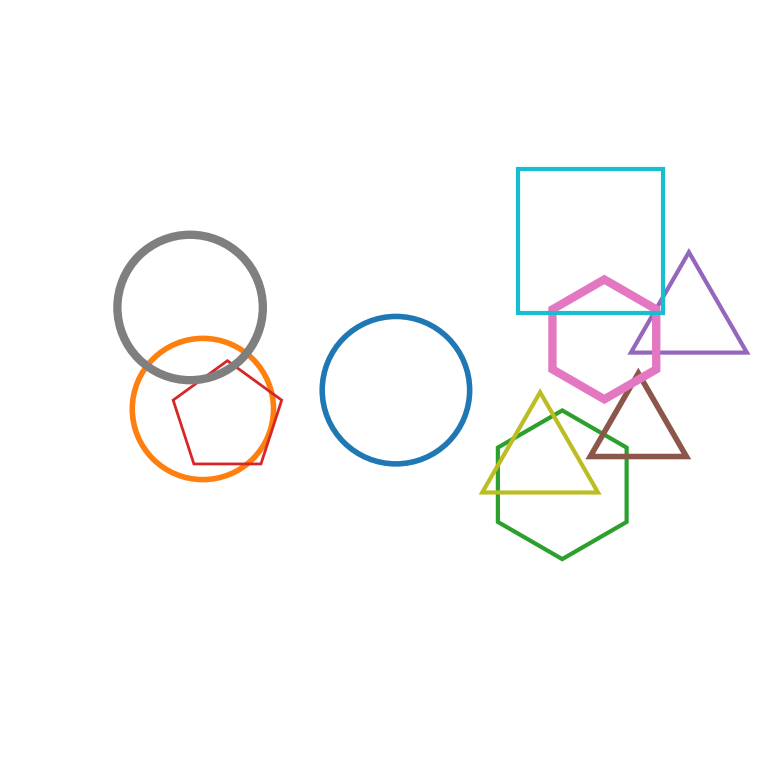[{"shape": "circle", "thickness": 2, "radius": 0.48, "center": [0.514, 0.493]}, {"shape": "circle", "thickness": 2, "radius": 0.46, "center": [0.264, 0.469]}, {"shape": "hexagon", "thickness": 1.5, "radius": 0.48, "center": [0.73, 0.37]}, {"shape": "pentagon", "thickness": 1, "radius": 0.37, "center": [0.295, 0.457]}, {"shape": "triangle", "thickness": 1.5, "radius": 0.43, "center": [0.895, 0.586]}, {"shape": "triangle", "thickness": 2, "radius": 0.36, "center": [0.829, 0.443]}, {"shape": "hexagon", "thickness": 3, "radius": 0.39, "center": [0.785, 0.559]}, {"shape": "circle", "thickness": 3, "radius": 0.47, "center": [0.247, 0.601]}, {"shape": "triangle", "thickness": 1.5, "radius": 0.43, "center": [0.701, 0.404]}, {"shape": "square", "thickness": 1.5, "radius": 0.47, "center": [0.767, 0.687]}]